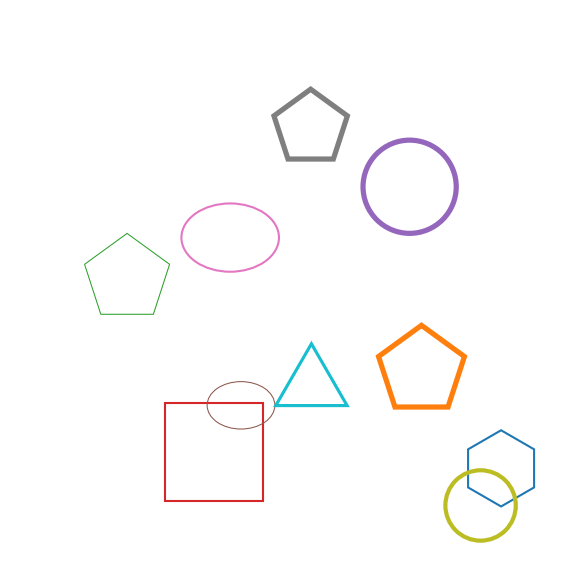[{"shape": "hexagon", "thickness": 1, "radius": 0.33, "center": [0.868, 0.188]}, {"shape": "pentagon", "thickness": 2.5, "radius": 0.39, "center": [0.73, 0.358]}, {"shape": "pentagon", "thickness": 0.5, "radius": 0.39, "center": [0.22, 0.518]}, {"shape": "square", "thickness": 1, "radius": 0.42, "center": [0.371, 0.217]}, {"shape": "circle", "thickness": 2.5, "radius": 0.4, "center": [0.709, 0.676]}, {"shape": "oval", "thickness": 0.5, "radius": 0.29, "center": [0.417, 0.297]}, {"shape": "oval", "thickness": 1, "radius": 0.42, "center": [0.399, 0.588]}, {"shape": "pentagon", "thickness": 2.5, "radius": 0.33, "center": [0.538, 0.778]}, {"shape": "circle", "thickness": 2, "radius": 0.3, "center": [0.832, 0.124]}, {"shape": "triangle", "thickness": 1.5, "radius": 0.36, "center": [0.539, 0.333]}]